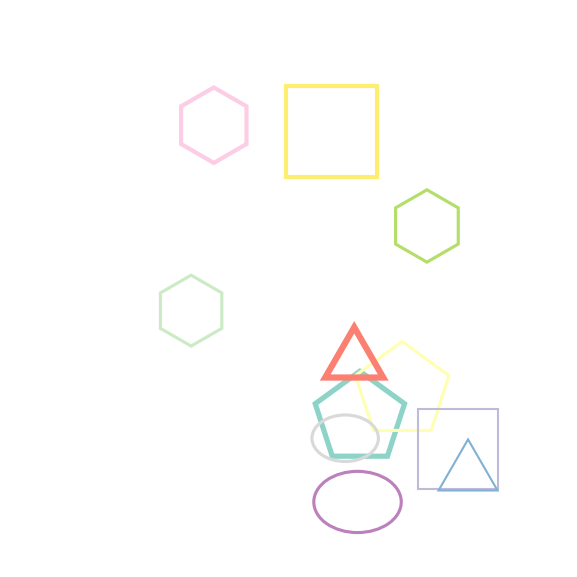[{"shape": "pentagon", "thickness": 2.5, "radius": 0.41, "center": [0.623, 0.275]}, {"shape": "pentagon", "thickness": 1.5, "radius": 0.43, "center": [0.696, 0.323]}, {"shape": "square", "thickness": 1, "radius": 0.35, "center": [0.793, 0.221]}, {"shape": "triangle", "thickness": 3, "radius": 0.29, "center": [0.613, 0.374]}, {"shape": "triangle", "thickness": 1, "radius": 0.29, "center": [0.81, 0.179]}, {"shape": "hexagon", "thickness": 1.5, "radius": 0.31, "center": [0.739, 0.608]}, {"shape": "hexagon", "thickness": 2, "radius": 0.33, "center": [0.37, 0.782]}, {"shape": "oval", "thickness": 1.5, "radius": 0.29, "center": [0.598, 0.24]}, {"shape": "oval", "thickness": 1.5, "radius": 0.38, "center": [0.619, 0.13]}, {"shape": "hexagon", "thickness": 1.5, "radius": 0.31, "center": [0.331, 0.461]}, {"shape": "square", "thickness": 2, "radius": 0.39, "center": [0.574, 0.772]}]